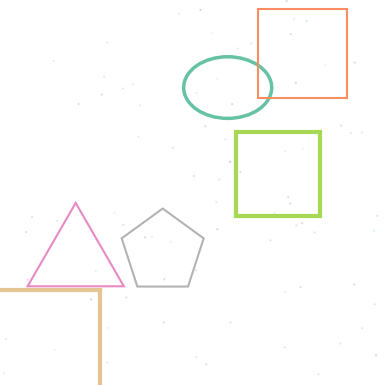[{"shape": "oval", "thickness": 2.5, "radius": 0.57, "center": [0.591, 0.773]}, {"shape": "square", "thickness": 1.5, "radius": 0.58, "center": [0.786, 0.862]}, {"shape": "triangle", "thickness": 1.5, "radius": 0.72, "center": [0.197, 0.329]}, {"shape": "square", "thickness": 3, "radius": 0.55, "center": [0.722, 0.547]}, {"shape": "square", "thickness": 3, "radius": 0.69, "center": [0.121, 0.109]}, {"shape": "pentagon", "thickness": 1.5, "radius": 0.56, "center": [0.423, 0.346]}]